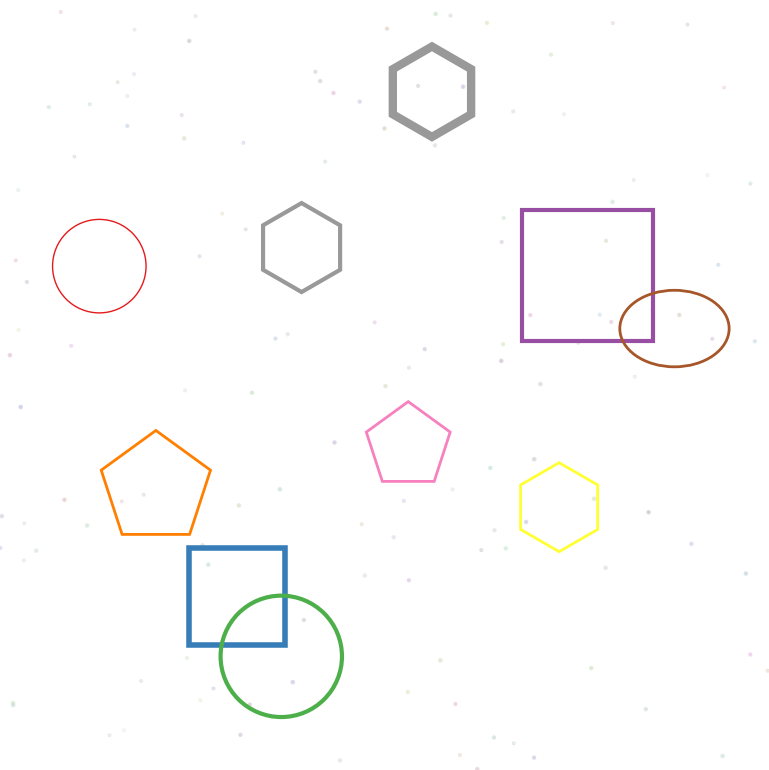[{"shape": "circle", "thickness": 0.5, "radius": 0.3, "center": [0.129, 0.654]}, {"shape": "square", "thickness": 2, "radius": 0.31, "center": [0.308, 0.225]}, {"shape": "circle", "thickness": 1.5, "radius": 0.39, "center": [0.365, 0.148]}, {"shape": "square", "thickness": 1.5, "radius": 0.43, "center": [0.763, 0.643]}, {"shape": "pentagon", "thickness": 1, "radius": 0.37, "center": [0.202, 0.366]}, {"shape": "hexagon", "thickness": 1, "radius": 0.29, "center": [0.726, 0.341]}, {"shape": "oval", "thickness": 1, "radius": 0.35, "center": [0.876, 0.573]}, {"shape": "pentagon", "thickness": 1, "radius": 0.29, "center": [0.53, 0.421]}, {"shape": "hexagon", "thickness": 1.5, "radius": 0.29, "center": [0.392, 0.679]}, {"shape": "hexagon", "thickness": 3, "radius": 0.29, "center": [0.561, 0.881]}]